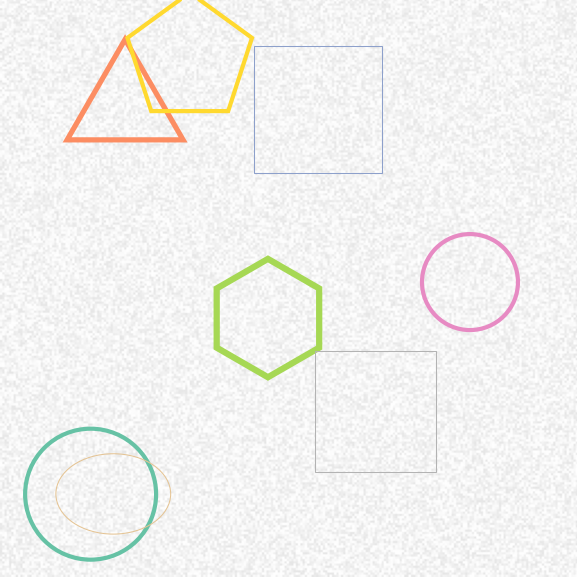[{"shape": "circle", "thickness": 2, "radius": 0.57, "center": [0.157, 0.143]}, {"shape": "triangle", "thickness": 2.5, "radius": 0.58, "center": [0.217, 0.815]}, {"shape": "square", "thickness": 0.5, "radius": 0.55, "center": [0.55, 0.809]}, {"shape": "circle", "thickness": 2, "radius": 0.42, "center": [0.814, 0.511]}, {"shape": "hexagon", "thickness": 3, "radius": 0.51, "center": [0.464, 0.448]}, {"shape": "pentagon", "thickness": 2, "radius": 0.57, "center": [0.328, 0.898]}, {"shape": "oval", "thickness": 0.5, "radius": 0.5, "center": [0.196, 0.144]}, {"shape": "square", "thickness": 0.5, "radius": 0.52, "center": [0.65, 0.287]}]